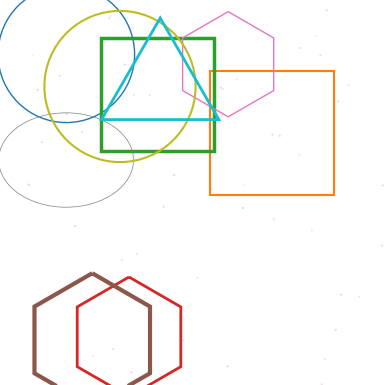[{"shape": "circle", "thickness": 1, "radius": 0.89, "center": [0.172, 0.859]}, {"shape": "square", "thickness": 1.5, "radius": 0.8, "center": [0.707, 0.654]}, {"shape": "square", "thickness": 2.5, "radius": 0.73, "center": [0.409, 0.754]}, {"shape": "hexagon", "thickness": 2, "radius": 0.78, "center": [0.335, 0.125]}, {"shape": "hexagon", "thickness": 3, "radius": 0.87, "center": [0.24, 0.117]}, {"shape": "hexagon", "thickness": 1, "radius": 0.68, "center": [0.593, 0.833]}, {"shape": "oval", "thickness": 0.5, "radius": 0.88, "center": [0.172, 0.584]}, {"shape": "circle", "thickness": 1.5, "radius": 0.98, "center": [0.312, 0.775]}, {"shape": "triangle", "thickness": 2, "radius": 0.88, "center": [0.416, 0.777]}]